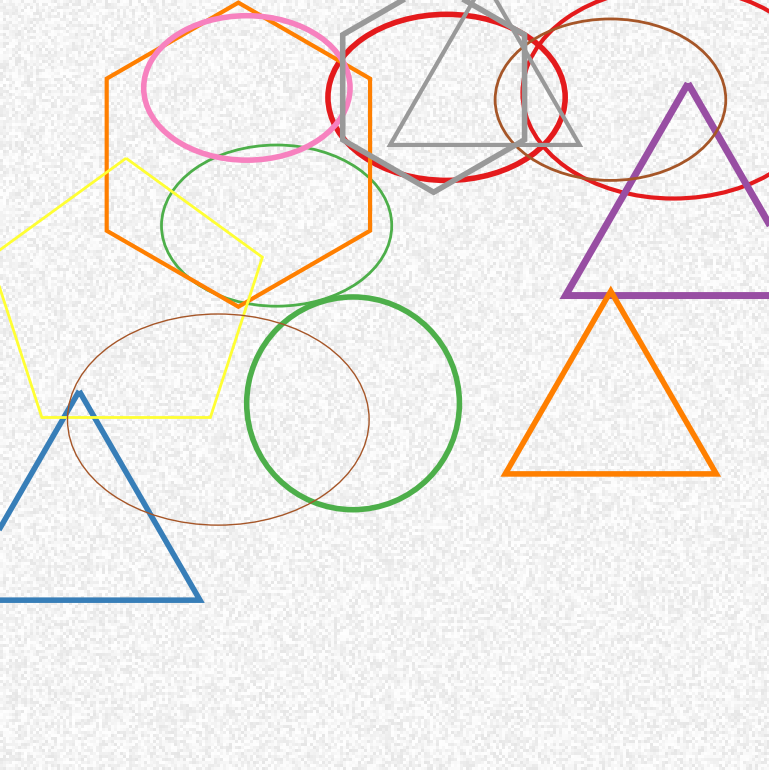[{"shape": "oval", "thickness": 1.5, "radius": 0.98, "center": [0.875, 0.879]}, {"shape": "oval", "thickness": 2, "radius": 0.77, "center": [0.58, 0.874]}, {"shape": "triangle", "thickness": 2, "radius": 0.91, "center": [0.103, 0.311]}, {"shape": "oval", "thickness": 1, "radius": 0.75, "center": [0.359, 0.707]}, {"shape": "circle", "thickness": 2, "radius": 0.69, "center": [0.459, 0.476]}, {"shape": "triangle", "thickness": 2.5, "radius": 0.92, "center": [0.894, 0.708]}, {"shape": "hexagon", "thickness": 1.5, "radius": 0.99, "center": [0.31, 0.799]}, {"shape": "triangle", "thickness": 2, "radius": 0.79, "center": [0.793, 0.464]}, {"shape": "pentagon", "thickness": 1, "radius": 0.93, "center": [0.164, 0.608]}, {"shape": "oval", "thickness": 1, "radius": 0.75, "center": [0.793, 0.871]}, {"shape": "oval", "thickness": 0.5, "radius": 0.98, "center": [0.284, 0.455]}, {"shape": "oval", "thickness": 2, "radius": 0.67, "center": [0.321, 0.886]}, {"shape": "hexagon", "thickness": 2, "radius": 0.68, "center": [0.563, 0.887]}, {"shape": "triangle", "thickness": 1.5, "radius": 0.71, "center": [0.63, 0.883]}]